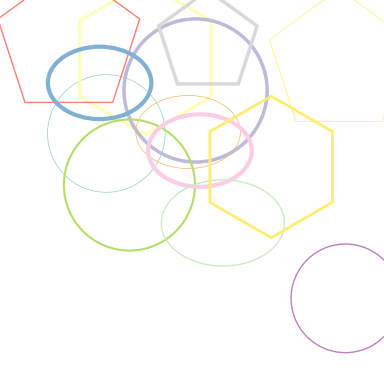[{"shape": "circle", "thickness": 0.5, "radius": 0.76, "center": [0.276, 0.653]}, {"shape": "hexagon", "thickness": 2, "radius": 0.99, "center": [0.378, 0.847]}, {"shape": "circle", "thickness": 2.5, "radius": 0.93, "center": [0.508, 0.765]}, {"shape": "pentagon", "thickness": 1, "radius": 0.97, "center": [0.179, 0.891]}, {"shape": "oval", "thickness": 3, "radius": 0.67, "center": [0.259, 0.785]}, {"shape": "oval", "thickness": 0.5, "radius": 0.68, "center": [0.489, 0.657]}, {"shape": "circle", "thickness": 1.5, "radius": 0.85, "center": [0.336, 0.519]}, {"shape": "oval", "thickness": 3, "radius": 0.67, "center": [0.519, 0.609]}, {"shape": "pentagon", "thickness": 2.5, "radius": 0.67, "center": [0.54, 0.891]}, {"shape": "circle", "thickness": 1, "radius": 0.71, "center": [0.897, 0.225]}, {"shape": "oval", "thickness": 1, "radius": 0.8, "center": [0.579, 0.421]}, {"shape": "pentagon", "thickness": 0.5, "radius": 0.95, "center": [0.88, 0.839]}, {"shape": "hexagon", "thickness": 2, "radius": 0.92, "center": [0.704, 0.566]}]